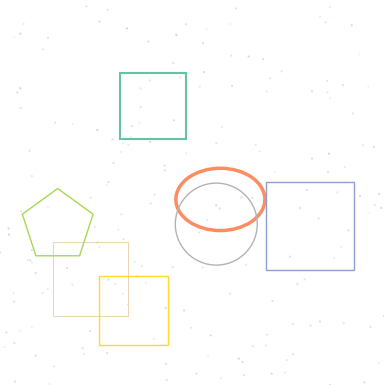[{"shape": "square", "thickness": 1.5, "radius": 0.43, "center": [0.398, 0.725]}, {"shape": "oval", "thickness": 2.5, "radius": 0.58, "center": [0.572, 0.482]}, {"shape": "square", "thickness": 1, "radius": 0.57, "center": [0.805, 0.412]}, {"shape": "pentagon", "thickness": 1, "radius": 0.48, "center": [0.15, 0.414]}, {"shape": "square", "thickness": 1, "radius": 0.45, "center": [0.347, 0.194]}, {"shape": "square", "thickness": 0.5, "radius": 0.48, "center": [0.235, 0.275]}, {"shape": "circle", "thickness": 1, "radius": 0.53, "center": [0.562, 0.418]}]